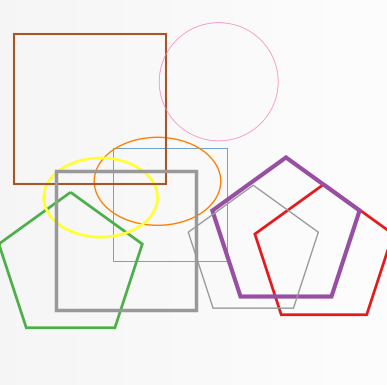[{"shape": "pentagon", "thickness": 2, "radius": 0.94, "center": [0.836, 0.334]}, {"shape": "square", "thickness": 0.5, "radius": 0.73, "center": [0.44, 0.469]}, {"shape": "pentagon", "thickness": 2, "radius": 0.97, "center": [0.182, 0.306]}, {"shape": "pentagon", "thickness": 3, "radius": 1.0, "center": [0.738, 0.391]}, {"shape": "oval", "thickness": 1, "radius": 0.82, "center": [0.406, 0.529]}, {"shape": "oval", "thickness": 2, "radius": 0.73, "center": [0.26, 0.487]}, {"shape": "square", "thickness": 1.5, "radius": 0.98, "center": [0.232, 0.717]}, {"shape": "circle", "thickness": 0.5, "radius": 0.77, "center": [0.564, 0.788]}, {"shape": "square", "thickness": 2.5, "radius": 0.9, "center": [0.326, 0.375]}, {"shape": "pentagon", "thickness": 1, "radius": 0.88, "center": [0.654, 0.342]}]